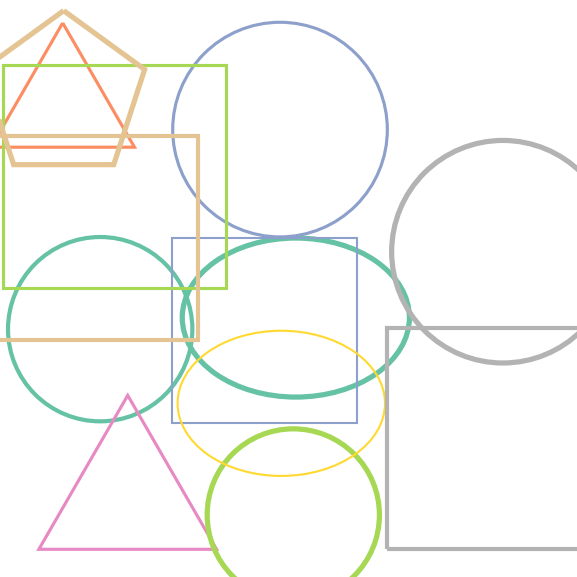[{"shape": "oval", "thickness": 2.5, "radius": 0.98, "center": [0.512, 0.449]}, {"shape": "circle", "thickness": 2, "radius": 0.8, "center": [0.173, 0.429]}, {"shape": "triangle", "thickness": 1.5, "radius": 0.72, "center": [0.109, 0.816]}, {"shape": "circle", "thickness": 1.5, "radius": 0.93, "center": [0.485, 0.775]}, {"shape": "square", "thickness": 1, "radius": 0.8, "center": [0.459, 0.427]}, {"shape": "triangle", "thickness": 1.5, "radius": 0.89, "center": [0.221, 0.137]}, {"shape": "circle", "thickness": 2.5, "radius": 0.75, "center": [0.508, 0.107]}, {"shape": "square", "thickness": 1.5, "radius": 0.96, "center": [0.198, 0.694]}, {"shape": "oval", "thickness": 1, "radius": 0.9, "center": [0.487, 0.301]}, {"shape": "square", "thickness": 2, "radius": 0.88, "center": [0.166, 0.587]}, {"shape": "pentagon", "thickness": 2.5, "radius": 0.74, "center": [0.11, 0.833]}, {"shape": "circle", "thickness": 2.5, "radius": 0.96, "center": [0.871, 0.563]}, {"shape": "square", "thickness": 2, "radius": 0.96, "center": [0.862, 0.239]}]